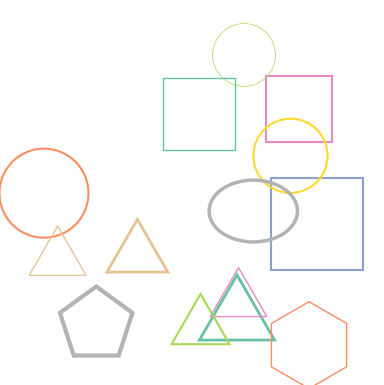[{"shape": "triangle", "thickness": 2, "radius": 0.56, "center": [0.616, 0.173]}, {"shape": "square", "thickness": 1, "radius": 0.47, "center": [0.517, 0.704]}, {"shape": "circle", "thickness": 1.5, "radius": 0.58, "center": [0.114, 0.498]}, {"shape": "hexagon", "thickness": 1, "radius": 0.56, "center": [0.803, 0.104]}, {"shape": "square", "thickness": 1.5, "radius": 0.6, "center": [0.824, 0.418]}, {"shape": "square", "thickness": 1.5, "radius": 0.42, "center": [0.776, 0.717]}, {"shape": "triangle", "thickness": 1, "radius": 0.42, "center": [0.62, 0.22]}, {"shape": "triangle", "thickness": 1.5, "radius": 0.43, "center": [0.521, 0.149]}, {"shape": "circle", "thickness": 0.5, "radius": 0.41, "center": [0.634, 0.857]}, {"shape": "circle", "thickness": 1.5, "radius": 0.48, "center": [0.754, 0.595]}, {"shape": "triangle", "thickness": 2, "radius": 0.46, "center": [0.357, 0.339]}, {"shape": "triangle", "thickness": 1, "radius": 0.43, "center": [0.15, 0.327]}, {"shape": "pentagon", "thickness": 3, "radius": 0.5, "center": [0.25, 0.157]}, {"shape": "oval", "thickness": 2.5, "radius": 0.57, "center": [0.658, 0.452]}]